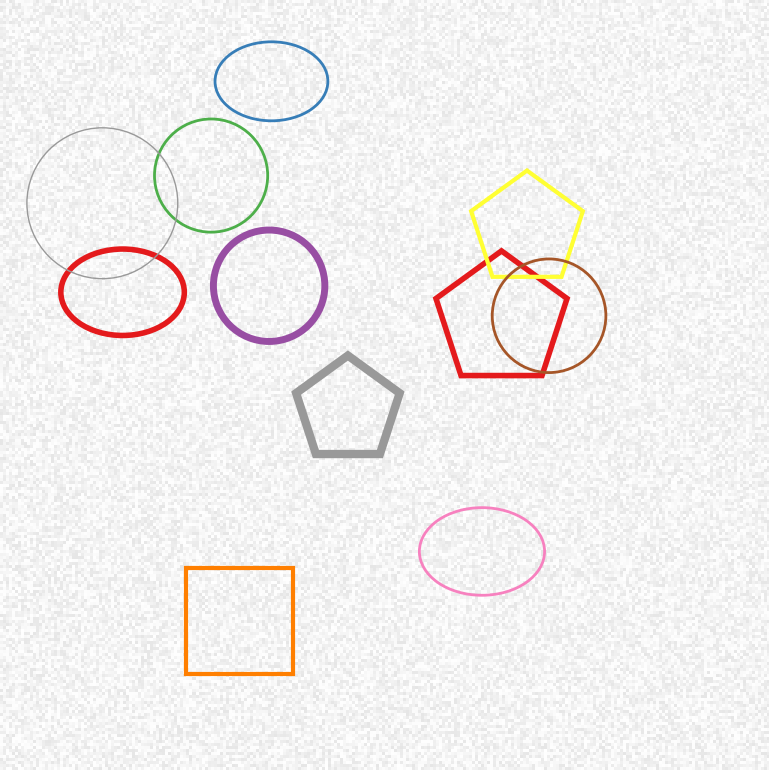[{"shape": "oval", "thickness": 2, "radius": 0.4, "center": [0.159, 0.62]}, {"shape": "pentagon", "thickness": 2, "radius": 0.45, "center": [0.651, 0.585]}, {"shape": "oval", "thickness": 1, "radius": 0.37, "center": [0.353, 0.894]}, {"shape": "circle", "thickness": 1, "radius": 0.37, "center": [0.274, 0.772]}, {"shape": "circle", "thickness": 2.5, "radius": 0.36, "center": [0.35, 0.629]}, {"shape": "square", "thickness": 1.5, "radius": 0.35, "center": [0.311, 0.193]}, {"shape": "pentagon", "thickness": 1.5, "radius": 0.38, "center": [0.684, 0.702]}, {"shape": "circle", "thickness": 1, "radius": 0.37, "center": [0.713, 0.59]}, {"shape": "oval", "thickness": 1, "radius": 0.41, "center": [0.626, 0.284]}, {"shape": "circle", "thickness": 0.5, "radius": 0.49, "center": [0.133, 0.736]}, {"shape": "pentagon", "thickness": 3, "radius": 0.35, "center": [0.452, 0.468]}]